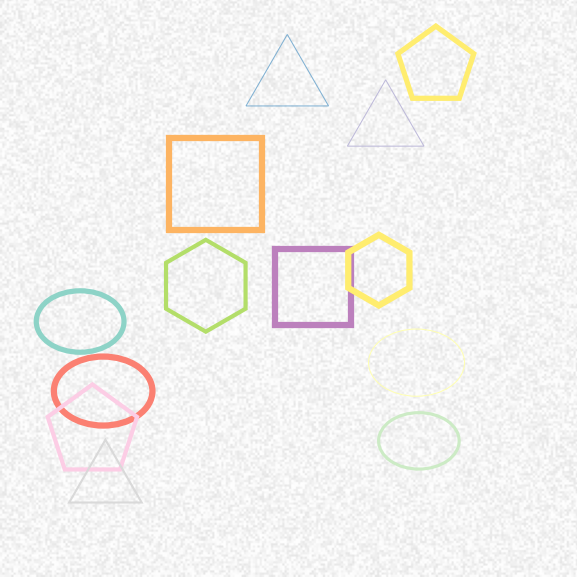[{"shape": "oval", "thickness": 2.5, "radius": 0.38, "center": [0.139, 0.442]}, {"shape": "oval", "thickness": 0.5, "radius": 0.42, "center": [0.721, 0.371]}, {"shape": "triangle", "thickness": 0.5, "radius": 0.38, "center": [0.668, 0.784]}, {"shape": "oval", "thickness": 3, "radius": 0.43, "center": [0.179, 0.322]}, {"shape": "triangle", "thickness": 0.5, "radius": 0.41, "center": [0.497, 0.857]}, {"shape": "square", "thickness": 3, "radius": 0.4, "center": [0.373, 0.681]}, {"shape": "hexagon", "thickness": 2, "radius": 0.4, "center": [0.356, 0.504]}, {"shape": "pentagon", "thickness": 2, "radius": 0.41, "center": [0.16, 0.252]}, {"shape": "triangle", "thickness": 1, "radius": 0.36, "center": [0.183, 0.165]}, {"shape": "square", "thickness": 3, "radius": 0.33, "center": [0.542, 0.503]}, {"shape": "oval", "thickness": 1.5, "radius": 0.35, "center": [0.725, 0.236]}, {"shape": "pentagon", "thickness": 2.5, "radius": 0.35, "center": [0.755, 0.885]}, {"shape": "hexagon", "thickness": 3, "radius": 0.31, "center": [0.656, 0.531]}]